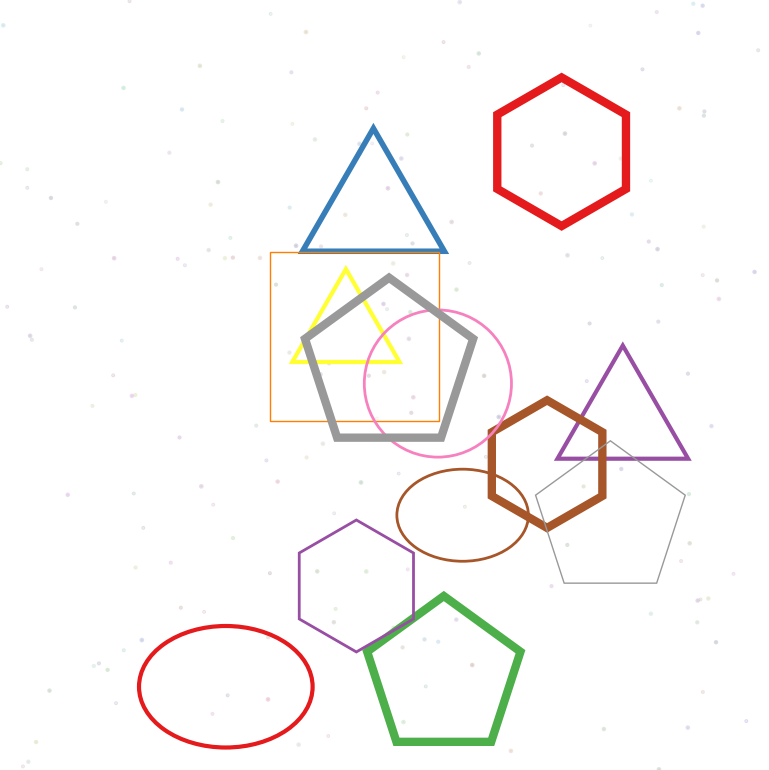[{"shape": "hexagon", "thickness": 3, "radius": 0.48, "center": [0.729, 0.803]}, {"shape": "oval", "thickness": 1.5, "radius": 0.56, "center": [0.293, 0.108]}, {"shape": "triangle", "thickness": 2, "radius": 0.53, "center": [0.485, 0.727]}, {"shape": "pentagon", "thickness": 3, "radius": 0.52, "center": [0.576, 0.121]}, {"shape": "triangle", "thickness": 1.5, "radius": 0.49, "center": [0.809, 0.453]}, {"shape": "hexagon", "thickness": 1, "radius": 0.43, "center": [0.463, 0.239]}, {"shape": "square", "thickness": 0.5, "radius": 0.55, "center": [0.46, 0.563]}, {"shape": "triangle", "thickness": 1.5, "radius": 0.4, "center": [0.449, 0.57]}, {"shape": "oval", "thickness": 1, "radius": 0.43, "center": [0.601, 0.331]}, {"shape": "hexagon", "thickness": 3, "radius": 0.41, "center": [0.711, 0.397]}, {"shape": "circle", "thickness": 1, "radius": 0.48, "center": [0.569, 0.502]}, {"shape": "pentagon", "thickness": 0.5, "radius": 0.51, "center": [0.793, 0.325]}, {"shape": "pentagon", "thickness": 3, "radius": 0.57, "center": [0.505, 0.525]}]